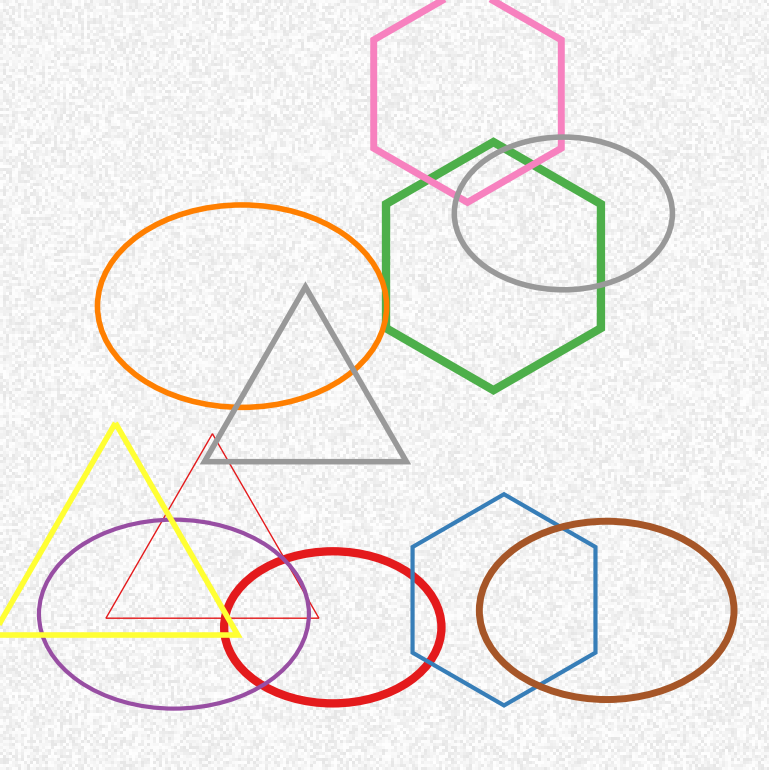[{"shape": "oval", "thickness": 3, "radius": 0.71, "center": [0.432, 0.185]}, {"shape": "triangle", "thickness": 0.5, "radius": 0.8, "center": [0.276, 0.277]}, {"shape": "hexagon", "thickness": 1.5, "radius": 0.69, "center": [0.655, 0.221]}, {"shape": "hexagon", "thickness": 3, "radius": 0.81, "center": [0.641, 0.654]}, {"shape": "oval", "thickness": 1.5, "radius": 0.88, "center": [0.226, 0.202]}, {"shape": "oval", "thickness": 2, "radius": 0.94, "center": [0.314, 0.602]}, {"shape": "triangle", "thickness": 2, "radius": 0.92, "center": [0.15, 0.267]}, {"shape": "oval", "thickness": 2.5, "radius": 0.83, "center": [0.788, 0.207]}, {"shape": "hexagon", "thickness": 2.5, "radius": 0.7, "center": [0.607, 0.878]}, {"shape": "oval", "thickness": 2, "radius": 0.71, "center": [0.732, 0.723]}, {"shape": "triangle", "thickness": 2, "radius": 0.76, "center": [0.397, 0.476]}]